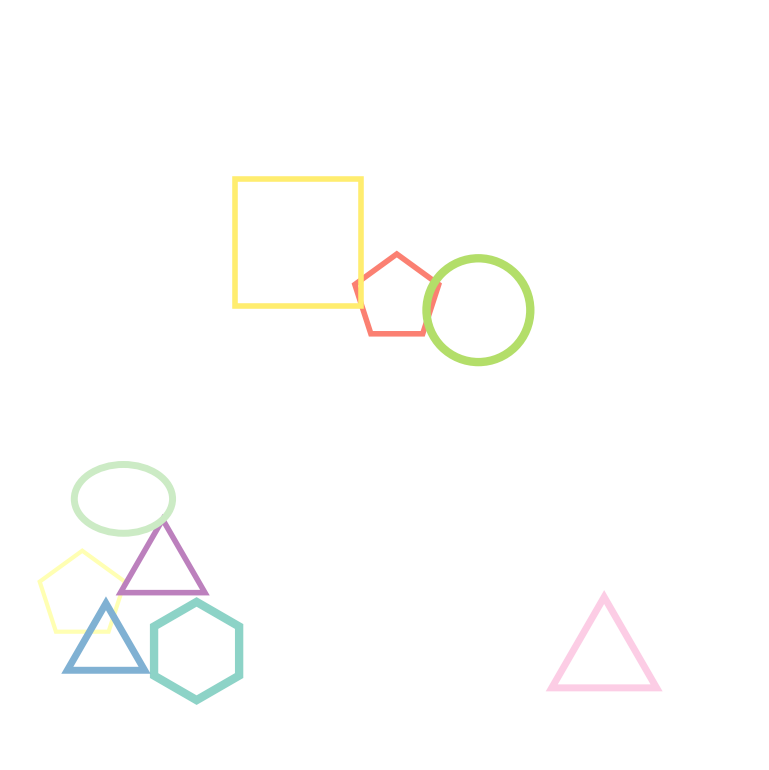[{"shape": "hexagon", "thickness": 3, "radius": 0.32, "center": [0.255, 0.155]}, {"shape": "pentagon", "thickness": 1.5, "radius": 0.29, "center": [0.107, 0.227]}, {"shape": "pentagon", "thickness": 2, "radius": 0.29, "center": [0.515, 0.613]}, {"shape": "triangle", "thickness": 2.5, "radius": 0.29, "center": [0.138, 0.159]}, {"shape": "circle", "thickness": 3, "radius": 0.34, "center": [0.621, 0.597]}, {"shape": "triangle", "thickness": 2.5, "radius": 0.39, "center": [0.785, 0.146]}, {"shape": "triangle", "thickness": 2, "radius": 0.32, "center": [0.211, 0.262]}, {"shape": "oval", "thickness": 2.5, "radius": 0.32, "center": [0.16, 0.352]}, {"shape": "square", "thickness": 2, "radius": 0.41, "center": [0.387, 0.685]}]